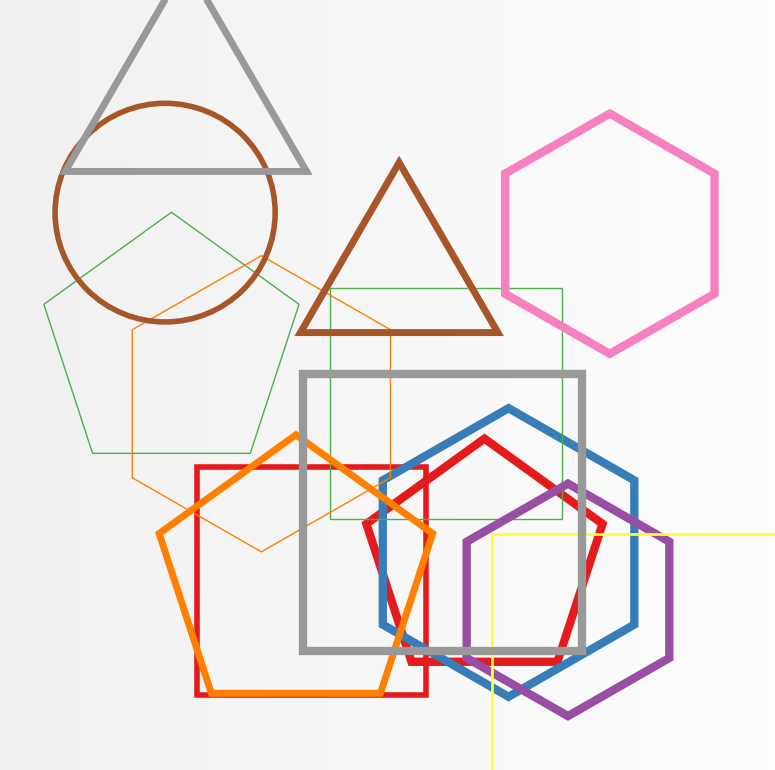[{"shape": "square", "thickness": 2, "radius": 0.74, "center": [0.402, 0.245]}, {"shape": "pentagon", "thickness": 3, "radius": 0.8, "center": [0.625, 0.27]}, {"shape": "hexagon", "thickness": 3, "radius": 0.94, "center": [0.656, 0.282]}, {"shape": "pentagon", "thickness": 0.5, "radius": 0.87, "center": [0.221, 0.551]}, {"shape": "square", "thickness": 0.5, "radius": 0.75, "center": [0.575, 0.476]}, {"shape": "hexagon", "thickness": 3, "radius": 0.75, "center": [0.733, 0.221]}, {"shape": "pentagon", "thickness": 2.5, "radius": 0.93, "center": [0.382, 0.25]}, {"shape": "hexagon", "thickness": 0.5, "radius": 0.96, "center": [0.337, 0.476]}, {"shape": "square", "thickness": 1, "radius": 0.93, "center": [0.82, 0.121]}, {"shape": "triangle", "thickness": 2.5, "radius": 0.74, "center": [0.515, 0.642]}, {"shape": "circle", "thickness": 2, "radius": 0.71, "center": [0.213, 0.724]}, {"shape": "hexagon", "thickness": 3, "radius": 0.78, "center": [0.787, 0.696]}, {"shape": "triangle", "thickness": 2.5, "radius": 0.9, "center": [0.24, 0.867]}, {"shape": "square", "thickness": 3, "radius": 0.9, "center": [0.571, 0.334]}]